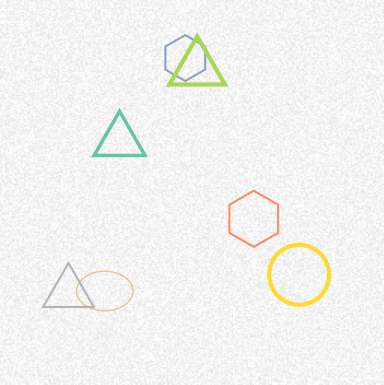[{"shape": "triangle", "thickness": 2.5, "radius": 0.38, "center": [0.311, 0.634]}, {"shape": "hexagon", "thickness": 1.5, "radius": 0.36, "center": [0.659, 0.432]}, {"shape": "hexagon", "thickness": 1.5, "radius": 0.3, "center": [0.481, 0.849]}, {"shape": "triangle", "thickness": 3, "radius": 0.42, "center": [0.512, 0.822]}, {"shape": "circle", "thickness": 3, "radius": 0.39, "center": [0.777, 0.286]}, {"shape": "oval", "thickness": 1, "radius": 0.37, "center": [0.272, 0.244]}, {"shape": "triangle", "thickness": 1.5, "radius": 0.38, "center": [0.178, 0.241]}]